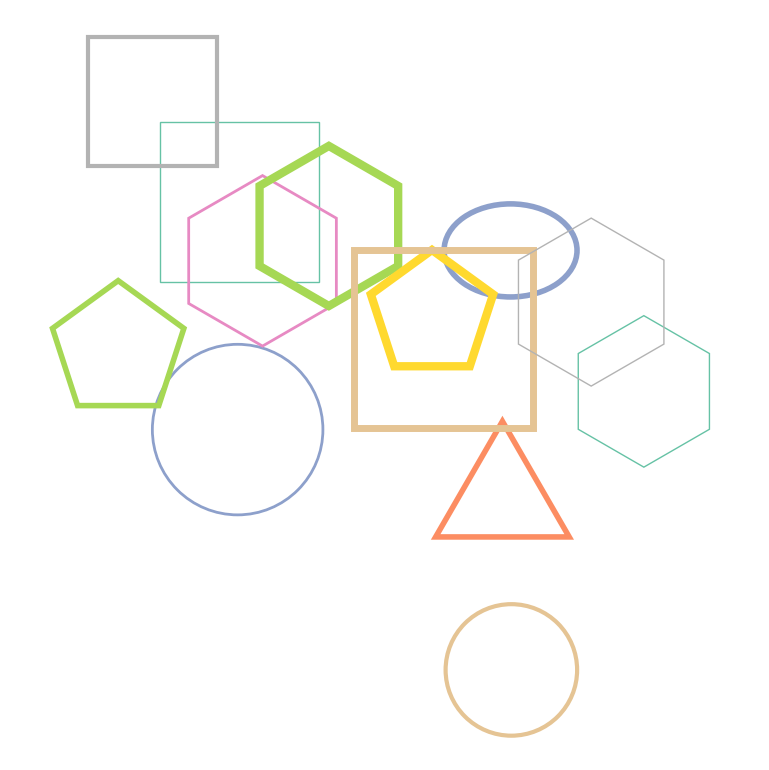[{"shape": "square", "thickness": 0.5, "radius": 0.52, "center": [0.311, 0.738]}, {"shape": "hexagon", "thickness": 0.5, "radius": 0.49, "center": [0.836, 0.492]}, {"shape": "triangle", "thickness": 2, "radius": 0.5, "center": [0.652, 0.353]}, {"shape": "oval", "thickness": 2, "radius": 0.43, "center": [0.663, 0.675]}, {"shape": "circle", "thickness": 1, "radius": 0.55, "center": [0.309, 0.442]}, {"shape": "hexagon", "thickness": 1, "radius": 0.55, "center": [0.341, 0.661]}, {"shape": "pentagon", "thickness": 2, "radius": 0.45, "center": [0.153, 0.546]}, {"shape": "hexagon", "thickness": 3, "radius": 0.52, "center": [0.427, 0.707]}, {"shape": "pentagon", "thickness": 3, "radius": 0.42, "center": [0.561, 0.592]}, {"shape": "circle", "thickness": 1.5, "radius": 0.43, "center": [0.664, 0.13]}, {"shape": "square", "thickness": 2.5, "radius": 0.58, "center": [0.576, 0.56]}, {"shape": "hexagon", "thickness": 0.5, "radius": 0.55, "center": [0.768, 0.608]}, {"shape": "square", "thickness": 1.5, "radius": 0.42, "center": [0.198, 0.869]}]